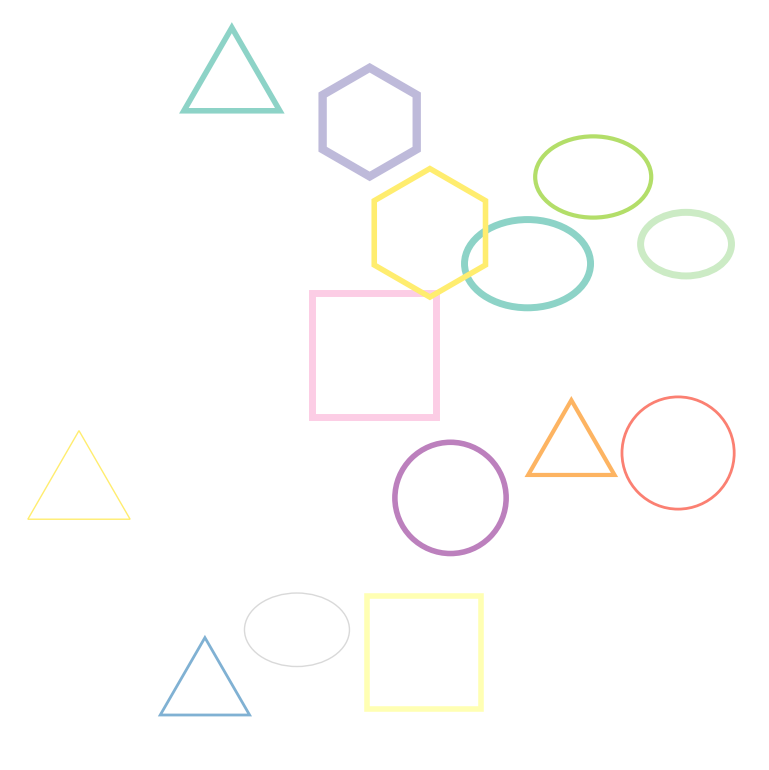[{"shape": "triangle", "thickness": 2, "radius": 0.36, "center": [0.301, 0.892]}, {"shape": "oval", "thickness": 2.5, "radius": 0.41, "center": [0.685, 0.658]}, {"shape": "square", "thickness": 2, "radius": 0.37, "center": [0.551, 0.153]}, {"shape": "hexagon", "thickness": 3, "radius": 0.35, "center": [0.48, 0.841]}, {"shape": "circle", "thickness": 1, "radius": 0.36, "center": [0.881, 0.412]}, {"shape": "triangle", "thickness": 1, "radius": 0.33, "center": [0.266, 0.105]}, {"shape": "triangle", "thickness": 1.5, "radius": 0.32, "center": [0.742, 0.416]}, {"shape": "oval", "thickness": 1.5, "radius": 0.38, "center": [0.77, 0.77]}, {"shape": "square", "thickness": 2.5, "radius": 0.4, "center": [0.485, 0.539]}, {"shape": "oval", "thickness": 0.5, "radius": 0.34, "center": [0.386, 0.182]}, {"shape": "circle", "thickness": 2, "radius": 0.36, "center": [0.585, 0.353]}, {"shape": "oval", "thickness": 2.5, "radius": 0.3, "center": [0.891, 0.683]}, {"shape": "triangle", "thickness": 0.5, "radius": 0.38, "center": [0.103, 0.364]}, {"shape": "hexagon", "thickness": 2, "radius": 0.42, "center": [0.558, 0.698]}]